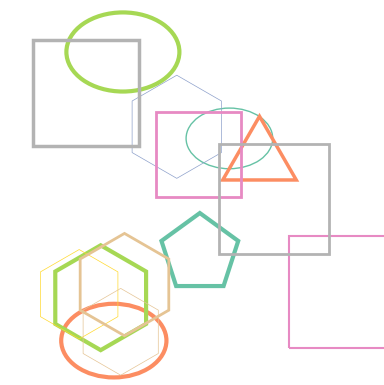[{"shape": "oval", "thickness": 1, "radius": 0.56, "center": [0.596, 0.641]}, {"shape": "pentagon", "thickness": 3, "radius": 0.52, "center": [0.519, 0.342]}, {"shape": "oval", "thickness": 3, "radius": 0.68, "center": [0.296, 0.115]}, {"shape": "triangle", "thickness": 2.5, "radius": 0.55, "center": [0.674, 0.588]}, {"shape": "hexagon", "thickness": 0.5, "radius": 0.67, "center": [0.459, 0.671]}, {"shape": "square", "thickness": 2, "radius": 0.56, "center": [0.516, 0.599]}, {"shape": "square", "thickness": 1.5, "radius": 0.73, "center": [0.895, 0.241]}, {"shape": "hexagon", "thickness": 3, "radius": 0.68, "center": [0.262, 0.227]}, {"shape": "oval", "thickness": 3, "radius": 0.73, "center": [0.319, 0.865]}, {"shape": "hexagon", "thickness": 0.5, "radius": 0.58, "center": [0.206, 0.236]}, {"shape": "hexagon", "thickness": 2, "radius": 0.66, "center": [0.323, 0.261]}, {"shape": "hexagon", "thickness": 0.5, "radius": 0.56, "center": [0.314, 0.138]}, {"shape": "square", "thickness": 2.5, "radius": 0.69, "center": [0.223, 0.758]}, {"shape": "square", "thickness": 2, "radius": 0.71, "center": [0.711, 0.483]}]